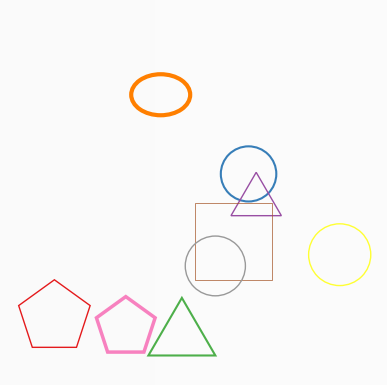[{"shape": "pentagon", "thickness": 1, "radius": 0.48, "center": [0.14, 0.176]}, {"shape": "circle", "thickness": 1.5, "radius": 0.36, "center": [0.641, 0.548]}, {"shape": "triangle", "thickness": 1.5, "radius": 0.5, "center": [0.469, 0.127]}, {"shape": "triangle", "thickness": 1, "radius": 0.38, "center": [0.661, 0.477]}, {"shape": "oval", "thickness": 3, "radius": 0.38, "center": [0.415, 0.754]}, {"shape": "circle", "thickness": 1, "radius": 0.4, "center": [0.877, 0.338]}, {"shape": "square", "thickness": 0.5, "radius": 0.5, "center": [0.602, 0.373]}, {"shape": "pentagon", "thickness": 2.5, "radius": 0.4, "center": [0.325, 0.15]}, {"shape": "circle", "thickness": 1, "radius": 0.39, "center": [0.556, 0.309]}]